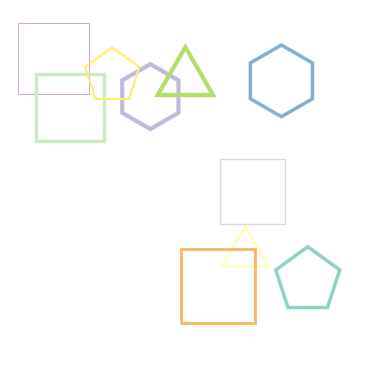[{"shape": "pentagon", "thickness": 2.5, "radius": 0.44, "center": [0.799, 0.272]}, {"shape": "triangle", "thickness": 1.5, "radius": 0.35, "center": [0.637, 0.343]}, {"shape": "hexagon", "thickness": 3, "radius": 0.42, "center": [0.391, 0.749]}, {"shape": "hexagon", "thickness": 2.5, "radius": 0.47, "center": [0.731, 0.79]}, {"shape": "square", "thickness": 2, "radius": 0.48, "center": [0.566, 0.258]}, {"shape": "triangle", "thickness": 3, "radius": 0.41, "center": [0.481, 0.795]}, {"shape": "square", "thickness": 1, "radius": 0.42, "center": [0.656, 0.503]}, {"shape": "square", "thickness": 0.5, "radius": 0.46, "center": [0.138, 0.849]}, {"shape": "square", "thickness": 2.5, "radius": 0.44, "center": [0.182, 0.721]}, {"shape": "pentagon", "thickness": 1.5, "radius": 0.37, "center": [0.291, 0.803]}]